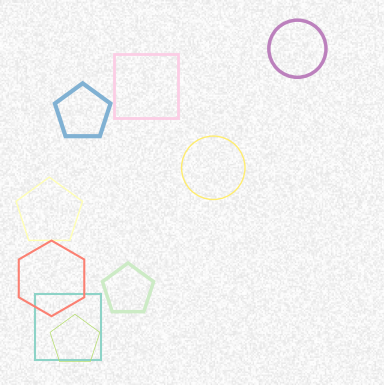[{"shape": "square", "thickness": 1.5, "radius": 0.43, "center": [0.176, 0.151]}, {"shape": "pentagon", "thickness": 1, "radius": 0.45, "center": [0.128, 0.449]}, {"shape": "hexagon", "thickness": 1.5, "radius": 0.49, "center": [0.134, 0.277]}, {"shape": "pentagon", "thickness": 3, "radius": 0.38, "center": [0.215, 0.708]}, {"shape": "pentagon", "thickness": 0.5, "radius": 0.34, "center": [0.195, 0.116]}, {"shape": "square", "thickness": 2, "radius": 0.42, "center": [0.38, 0.777]}, {"shape": "circle", "thickness": 2.5, "radius": 0.37, "center": [0.773, 0.873]}, {"shape": "pentagon", "thickness": 2.5, "radius": 0.35, "center": [0.333, 0.247]}, {"shape": "circle", "thickness": 1, "radius": 0.41, "center": [0.554, 0.564]}]